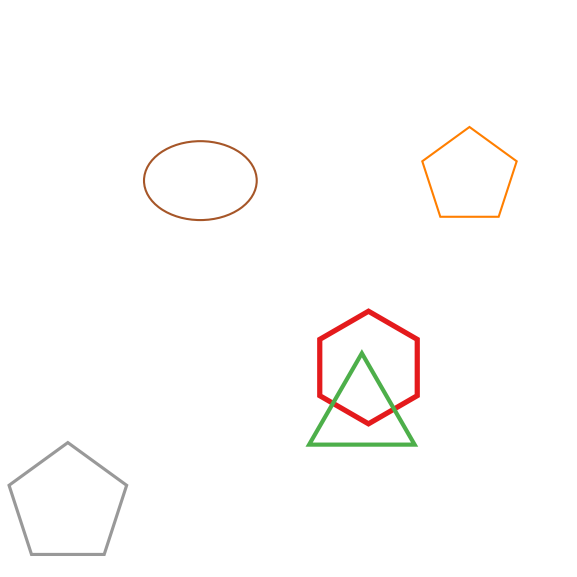[{"shape": "hexagon", "thickness": 2.5, "radius": 0.49, "center": [0.638, 0.363]}, {"shape": "triangle", "thickness": 2, "radius": 0.53, "center": [0.627, 0.282]}, {"shape": "pentagon", "thickness": 1, "radius": 0.43, "center": [0.813, 0.693]}, {"shape": "oval", "thickness": 1, "radius": 0.49, "center": [0.347, 0.686]}, {"shape": "pentagon", "thickness": 1.5, "radius": 0.54, "center": [0.117, 0.126]}]